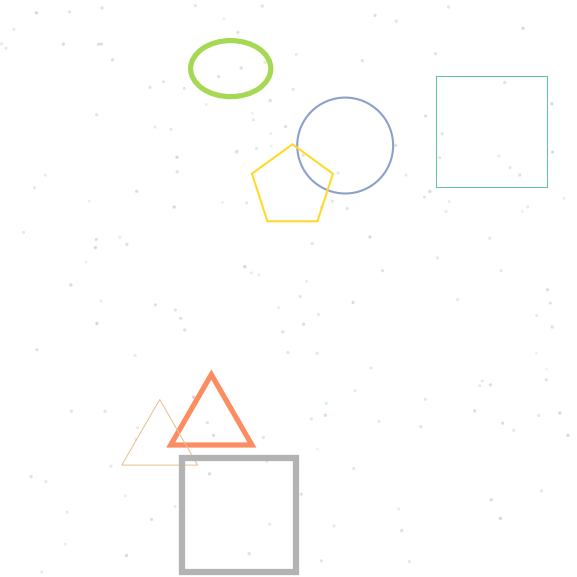[{"shape": "square", "thickness": 0.5, "radius": 0.48, "center": [0.851, 0.772]}, {"shape": "triangle", "thickness": 2.5, "radius": 0.41, "center": [0.366, 0.269]}, {"shape": "circle", "thickness": 1, "radius": 0.42, "center": [0.598, 0.747]}, {"shape": "oval", "thickness": 2.5, "radius": 0.35, "center": [0.399, 0.88]}, {"shape": "pentagon", "thickness": 1, "radius": 0.37, "center": [0.506, 0.676]}, {"shape": "triangle", "thickness": 0.5, "radius": 0.38, "center": [0.277, 0.232]}, {"shape": "square", "thickness": 3, "radius": 0.49, "center": [0.414, 0.107]}]